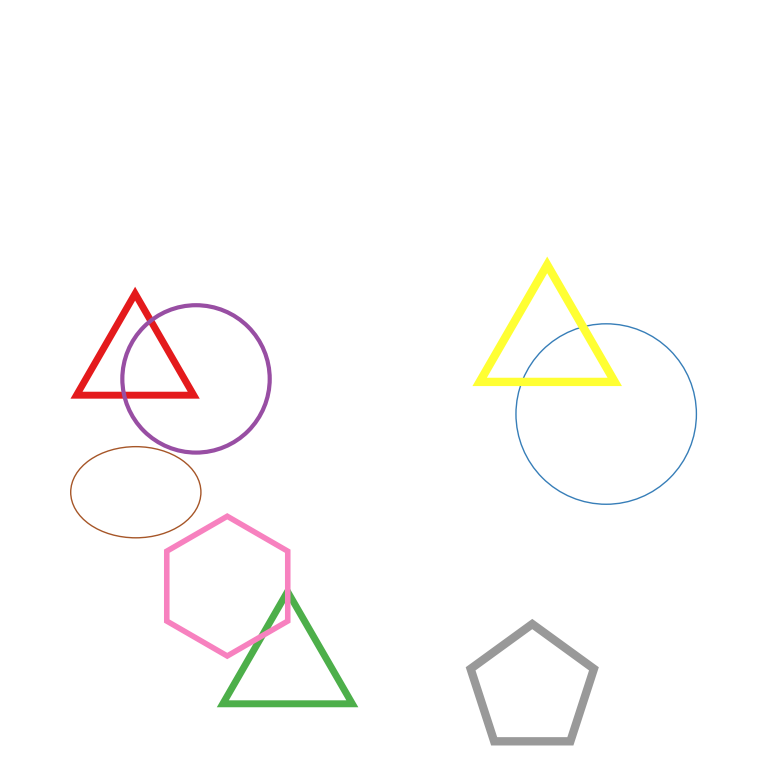[{"shape": "triangle", "thickness": 2.5, "radius": 0.44, "center": [0.175, 0.531]}, {"shape": "circle", "thickness": 0.5, "radius": 0.59, "center": [0.787, 0.462]}, {"shape": "triangle", "thickness": 2.5, "radius": 0.49, "center": [0.373, 0.135]}, {"shape": "circle", "thickness": 1.5, "radius": 0.48, "center": [0.255, 0.508]}, {"shape": "triangle", "thickness": 3, "radius": 0.51, "center": [0.711, 0.555]}, {"shape": "oval", "thickness": 0.5, "radius": 0.42, "center": [0.176, 0.361]}, {"shape": "hexagon", "thickness": 2, "radius": 0.45, "center": [0.295, 0.239]}, {"shape": "pentagon", "thickness": 3, "radius": 0.42, "center": [0.691, 0.105]}]